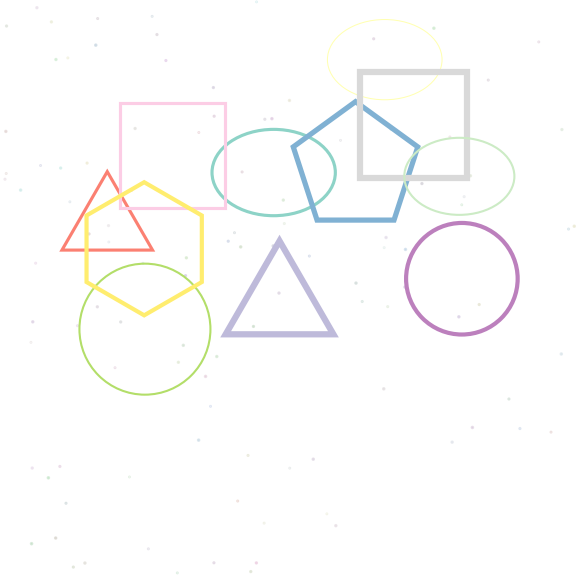[{"shape": "oval", "thickness": 1.5, "radius": 0.53, "center": [0.474, 0.7]}, {"shape": "oval", "thickness": 0.5, "radius": 0.5, "center": [0.666, 0.896]}, {"shape": "triangle", "thickness": 3, "radius": 0.54, "center": [0.484, 0.474]}, {"shape": "triangle", "thickness": 1.5, "radius": 0.45, "center": [0.186, 0.611]}, {"shape": "pentagon", "thickness": 2.5, "radius": 0.57, "center": [0.616, 0.71]}, {"shape": "circle", "thickness": 1, "radius": 0.57, "center": [0.251, 0.429]}, {"shape": "square", "thickness": 1.5, "radius": 0.45, "center": [0.298, 0.73]}, {"shape": "square", "thickness": 3, "radius": 0.46, "center": [0.716, 0.782]}, {"shape": "circle", "thickness": 2, "radius": 0.48, "center": [0.8, 0.516]}, {"shape": "oval", "thickness": 1, "radius": 0.48, "center": [0.795, 0.694]}, {"shape": "hexagon", "thickness": 2, "radius": 0.58, "center": [0.25, 0.568]}]